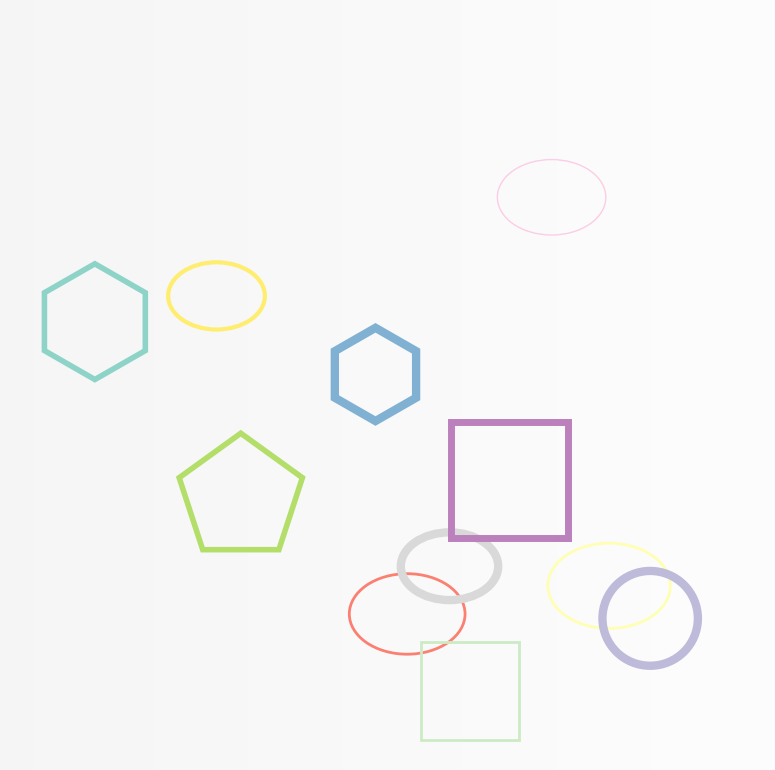[{"shape": "hexagon", "thickness": 2, "radius": 0.38, "center": [0.122, 0.582]}, {"shape": "oval", "thickness": 1, "radius": 0.4, "center": [0.786, 0.239]}, {"shape": "circle", "thickness": 3, "radius": 0.31, "center": [0.839, 0.197]}, {"shape": "oval", "thickness": 1, "radius": 0.37, "center": [0.525, 0.203]}, {"shape": "hexagon", "thickness": 3, "radius": 0.3, "center": [0.484, 0.514]}, {"shape": "pentagon", "thickness": 2, "radius": 0.42, "center": [0.311, 0.354]}, {"shape": "oval", "thickness": 0.5, "radius": 0.35, "center": [0.712, 0.744]}, {"shape": "oval", "thickness": 3, "radius": 0.31, "center": [0.58, 0.265]}, {"shape": "square", "thickness": 2.5, "radius": 0.38, "center": [0.657, 0.376]}, {"shape": "square", "thickness": 1, "radius": 0.32, "center": [0.606, 0.102]}, {"shape": "oval", "thickness": 1.5, "radius": 0.31, "center": [0.279, 0.616]}]